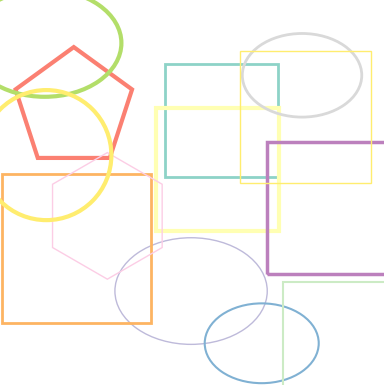[{"shape": "square", "thickness": 2, "radius": 0.73, "center": [0.574, 0.688]}, {"shape": "square", "thickness": 3, "radius": 0.8, "center": [0.565, 0.56]}, {"shape": "oval", "thickness": 1, "radius": 0.99, "center": [0.496, 0.244]}, {"shape": "pentagon", "thickness": 3, "radius": 0.8, "center": [0.192, 0.719]}, {"shape": "oval", "thickness": 1.5, "radius": 0.74, "center": [0.68, 0.108]}, {"shape": "square", "thickness": 2, "radius": 0.97, "center": [0.199, 0.354]}, {"shape": "oval", "thickness": 3, "radius": 1.0, "center": [0.116, 0.888]}, {"shape": "hexagon", "thickness": 1, "radius": 0.82, "center": [0.279, 0.439]}, {"shape": "oval", "thickness": 2, "radius": 0.78, "center": [0.785, 0.804]}, {"shape": "square", "thickness": 2.5, "radius": 0.85, "center": [0.864, 0.46]}, {"shape": "square", "thickness": 1.5, "radius": 0.82, "center": [0.899, 0.104]}, {"shape": "square", "thickness": 1, "radius": 0.86, "center": [0.794, 0.695]}, {"shape": "circle", "thickness": 3, "radius": 0.84, "center": [0.12, 0.597]}]